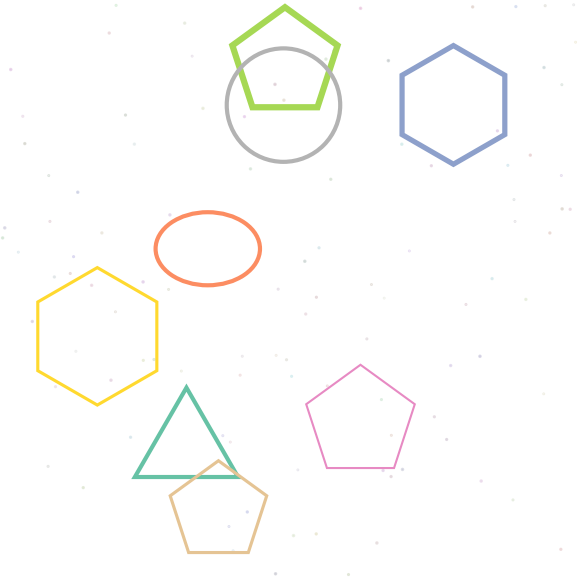[{"shape": "triangle", "thickness": 2, "radius": 0.52, "center": [0.323, 0.225]}, {"shape": "oval", "thickness": 2, "radius": 0.45, "center": [0.36, 0.568]}, {"shape": "hexagon", "thickness": 2.5, "radius": 0.51, "center": [0.785, 0.817]}, {"shape": "pentagon", "thickness": 1, "radius": 0.49, "center": [0.624, 0.269]}, {"shape": "pentagon", "thickness": 3, "radius": 0.48, "center": [0.493, 0.891]}, {"shape": "hexagon", "thickness": 1.5, "radius": 0.6, "center": [0.169, 0.417]}, {"shape": "pentagon", "thickness": 1.5, "radius": 0.44, "center": [0.378, 0.113]}, {"shape": "circle", "thickness": 2, "radius": 0.49, "center": [0.491, 0.817]}]